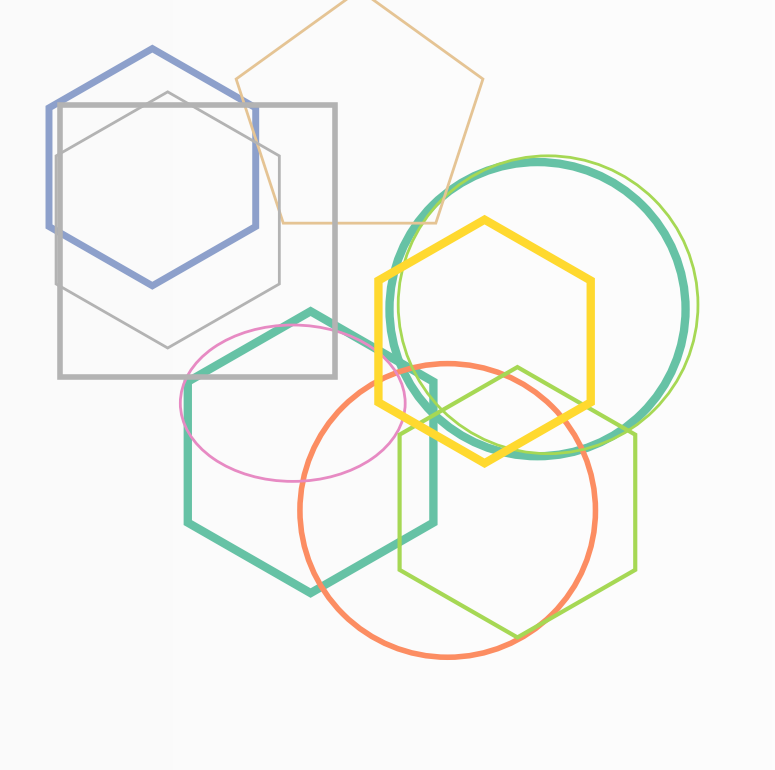[{"shape": "circle", "thickness": 3, "radius": 0.96, "center": [0.694, 0.599]}, {"shape": "hexagon", "thickness": 3, "radius": 0.91, "center": [0.401, 0.413]}, {"shape": "circle", "thickness": 2, "radius": 0.95, "center": [0.578, 0.337]}, {"shape": "hexagon", "thickness": 2.5, "radius": 0.77, "center": [0.197, 0.783]}, {"shape": "oval", "thickness": 1, "radius": 0.73, "center": [0.378, 0.476]}, {"shape": "circle", "thickness": 1, "radius": 0.97, "center": [0.707, 0.604]}, {"shape": "hexagon", "thickness": 1.5, "radius": 0.88, "center": [0.668, 0.348]}, {"shape": "hexagon", "thickness": 3, "radius": 0.79, "center": [0.625, 0.557]}, {"shape": "pentagon", "thickness": 1, "radius": 0.84, "center": [0.464, 0.846]}, {"shape": "hexagon", "thickness": 1, "radius": 0.83, "center": [0.216, 0.714]}, {"shape": "square", "thickness": 2, "radius": 0.89, "center": [0.255, 0.687]}]